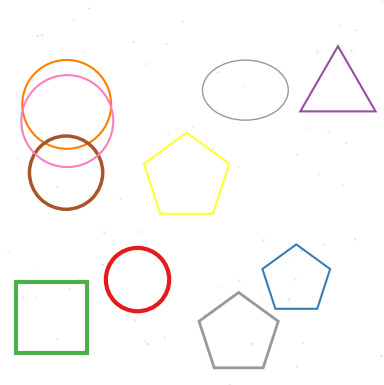[{"shape": "circle", "thickness": 3, "radius": 0.41, "center": [0.357, 0.274]}, {"shape": "pentagon", "thickness": 1.5, "radius": 0.46, "center": [0.77, 0.273]}, {"shape": "square", "thickness": 3, "radius": 0.46, "center": [0.133, 0.175]}, {"shape": "triangle", "thickness": 1.5, "radius": 0.56, "center": [0.878, 0.767]}, {"shape": "circle", "thickness": 1.5, "radius": 0.58, "center": [0.173, 0.729]}, {"shape": "pentagon", "thickness": 1.5, "radius": 0.58, "center": [0.485, 0.539]}, {"shape": "circle", "thickness": 2.5, "radius": 0.48, "center": [0.172, 0.552]}, {"shape": "circle", "thickness": 1.5, "radius": 0.6, "center": [0.175, 0.685]}, {"shape": "oval", "thickness": 1, "radius": 0.56, "center": [0.637, 0.766]}, {"shape": "pentagon", "thickness": 2, "radius": 0.54, "center": [0.62, 0.132]}]